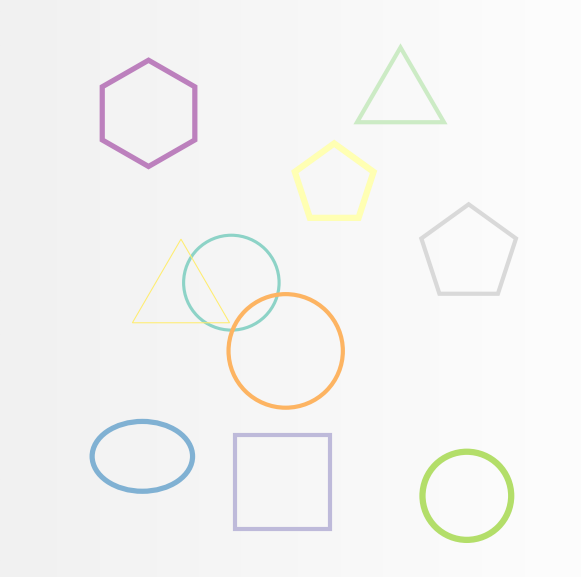[{"shape": "circle", "thickness": 1.5, "radius": 0.41, "center": [0.398, 0.51]}, {"shape": "pentagon", "thickness": 3, "radius": 0.36, "center": [0.575, 0.68]}, {"shape": "square", "thickness": 2, "radius": 0.41, "center": [0.486, 0.165]}, {"shape": "oval", "thickness": 2.5, "radius": 0.43, "center": [0.245, 0.209]}, {"shape": "circle", "thickness": 2, "radius": 0.49, "center": [0.492, 0.391]}, {"shape": "circle", "thickness": 3, "radius": 0.38, "center": [0.803, 0.141]}, {"shape": "pentagon", "thickness": 2, "radius": 0.43, "center": [0.806, 0.56]}, {"shape": "hexagon", "thickness": 2.5, "radius": 0.46, "center": [0.256, 0.803]}, {"shape": "triangle", "thickness": 2, "radius": 0.43, "center": [0.689, 0.831]}, {"shape": "triangle", "thickness": 0.5, "radius": 0.48, "center": [0.311, 0.488]}]